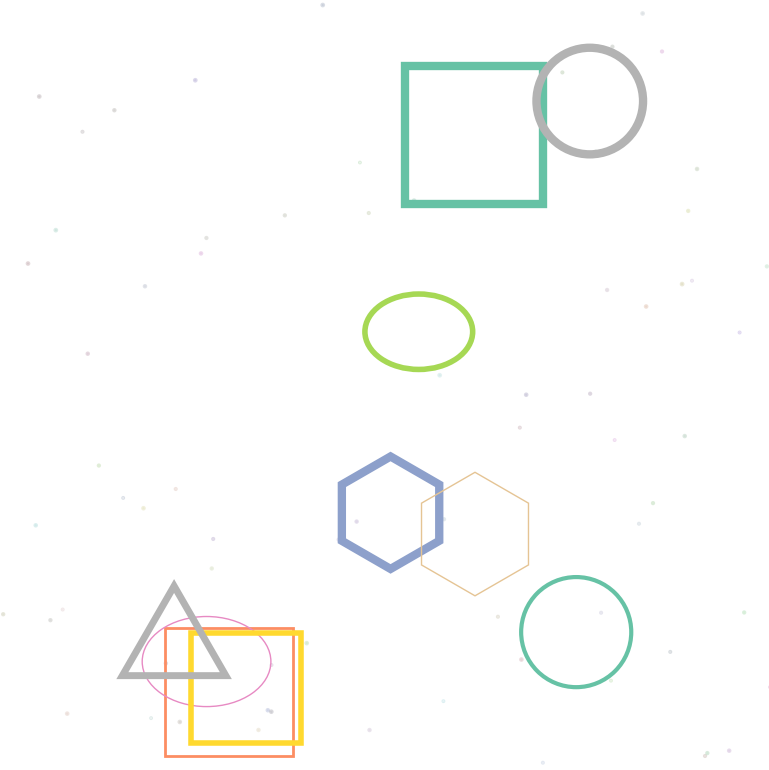[{"shape": "square", "thickness": 3, "radius": 0.45, "center": [0.615, 0.825]}, {"shape": "circle", "thickness": 1.5, "radius": 0.36, "center": [0.748, 0.179]}, {"shape": "square", "thickness": 1, "radius": 0.41, "center": [0.298, 0.101]}, {"shape": "hexagon", "thickness": 3, "radius": 0.37, "center": [0.507, 0.334]}, {"shape": "oval", "thickness": 0.5, "radius": 0.42, "center": [0.268, 0.141]}, {"shape": "oval", "thickness": 2, "radius": 0.35, "center": [0.544, 0.569]}, {"shape": "square", "thickness": 2, "radius": 0.36, "center": [0.319, 0.106]}, {"shape": "hexagon", "thickness": 0.5, "radius": 0.4, "center": [0.617, 0.306]}, {"shape": "triangle", "thickness": 2.5, "radius": 0.39, "center": [0.226, 0.161]}, {"shape": "circle", "thickness": 3, "radius": 0.35, "center": [0.766, 0.869]}]